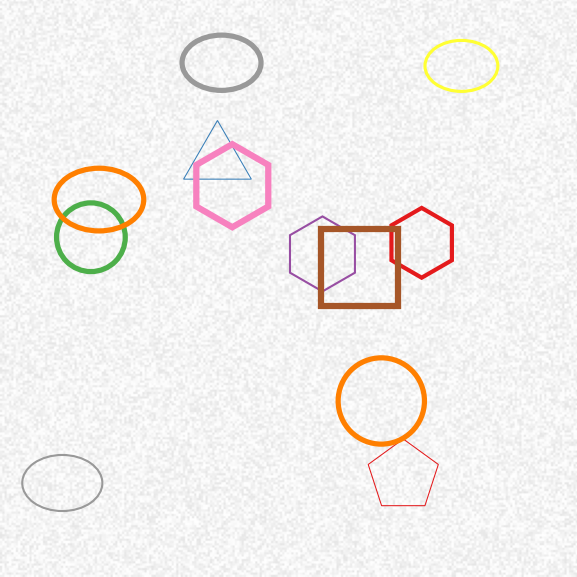[{"shape": "pentagon", "thickness": 0.5, "radius": 0.32, "center": [0.698, 0.175]}, {"shape": "hexagon", "thickness": 2, "radius": 0.3, "center": [0.73, 0.579]}, {"shape": "triangle", "thickness": 0.5, "radius": 0.34, "center": [0.377, 0.723]}, {"shape": "circle", "thickness": 2.5, "radius": 0.3, "center": [0.157, 0.588]}, {"shape": "hexagon", "thickness": 1, "radius": 0.32, "center": [0.558, 0.559]}, {"shape": "oval", "thickness": 2.5, "radius": 0.39, "center": [0.171, 0.654]}, {"shape": "circle", "thickness": 2.5, "radius": 0.37, "center": [0.66, 0.305]}, {"shape": "oval", "thickness": 1.5, "radius": 0.32, "center": [0.799, 0.885]}, {"shape": "square", "thickness": 3, "radius": 0.33, "center": [0.623, 0.537]}, {"shape": "hexagon", "thickness": 3, "radius": 0.36, "center": [0.402, 0.678]}, {"shape": "oval", "thickness": 2.5, "radius": 0.34, "center": [0.384, 0.89]}, {"shape": "oval", "thickness": 1, "radius": 0.35, "center": [0.108, 0.163]}]